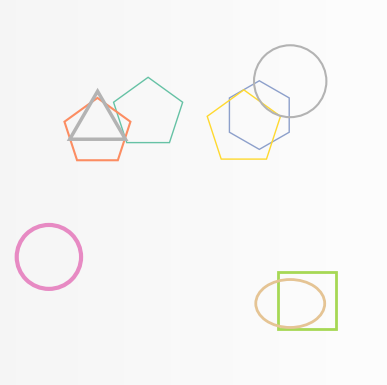[{"shape": "pentagon", "thickness": 1, "radius": 0.47, "center": [0.382, 0.705]}, {"shape": "pentagon", "thickness": 1.5, "radius": 0.45, "center": [0.251, 0.656]}, {"shape": "hexagon", "thickness": 1, "radius": 0.45, "center": [0.669, 0.701]}, {"shape": "circle", "thickness": 3, "radius": 0.42, "center": [0.126, 0.333]}, {"shape": "square", "thickness": 2, "radius": 0.37, "center": [0.792, 0.219]}, {"shape": "pentagon", "thickness": 1, "radius": 0.5, "center": [0.629, 0.667]}, {"shape": "oval", "thickness": 2, "radius": 0.44, "center": [0.749, 0.212]}, {"shape": "triangle", "thickness": 2.5, "radius": 0.42, "center": [0.252, 0.68]}, {"shape": "circle", "thickness": 1.5, "radius": 0.47, "center": [0.749, 0.789]}]